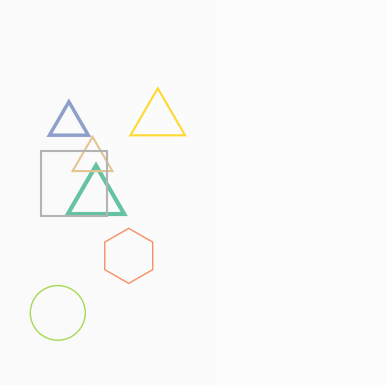[{"shape": "triangle", "thickness": 3, "radius": 0.42, "center": [0.248, 0.486]}, {"shape": "hexagon", "thickness": 1, "radius": 0.36, "center": [0.332, 0.335]}, {"shape": "triangle", "thickness": 2.5, "radius": 0.29, "center": [0.178, 0.678]}, {"shape": "circle", "thickness": 1, "radius": 0.35, "center": [0.149, 0.187]}, {"shape": "triangle", "thickness": 1.5, "radius": 0.41, "center": [0.407, 0.689]}, {"shape": "triangle", "thickness": 1.5, "radius": 0.3, "center": [0.239, 0.585]}, {"shape": "square", "thickness": 1.5, "radius": 0.43, "center": [0.191, 0.523]}]